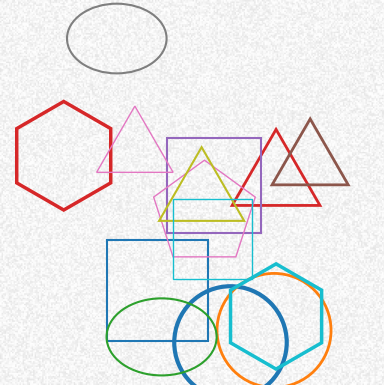[{"shape": "square", "thickness": 1.5, "radius": 0.66, "center": [0.41, 0.245]}, {"shape": "circle", "thickness": 3, "radius": 0.73, "center": [0.599, 0.11]}, {"shape": "circle", "thickness": 2, "radius": 0.74, "center": [0.712, 0.142]}, {"shape": "oval", "thickness": 1.5, "radius": 0.71, "center": [0.42, 0.125]}, {"shape": "hexagon", "thickness": 2.5, "radius": 0.7, "center": [0.166, 0.595]}, {"shape": "triangle", "thickness": 2, "radius": 0.66, "center": [0.717, 0.532]}, {"shape": "square", "thickness": 1.5, "radius": 0.62, "center": [0.556, 0.519]}, {"shape": "triangle", "thickness": 2, "radius": 0.57, "center": [0.806, 0.577]}, {"shape": "triangle", "thickness": 1, "radius": 0.57, "center": [0.35, 0.61]}, {"shape": "pentagon", "thickness": 1, "radius": 0.69, "center": [0.531, 0.445]}, {"shape": "oval", "thickness": 1.5, "radius": 0.65, "center": [0.303, 0.9]}, {"shape": "triangle", "thickness": 1.5, "radius": 0.64, "center": [0.524, 0.49]}, {"shape": "hexagon", "thickness": 2.5, "radius": 0.68, "center": [0.717, 0.178]}, {"shape": "square", "thickness": 1, "radius": 0.52, "center": [0.552, 0.379]}]